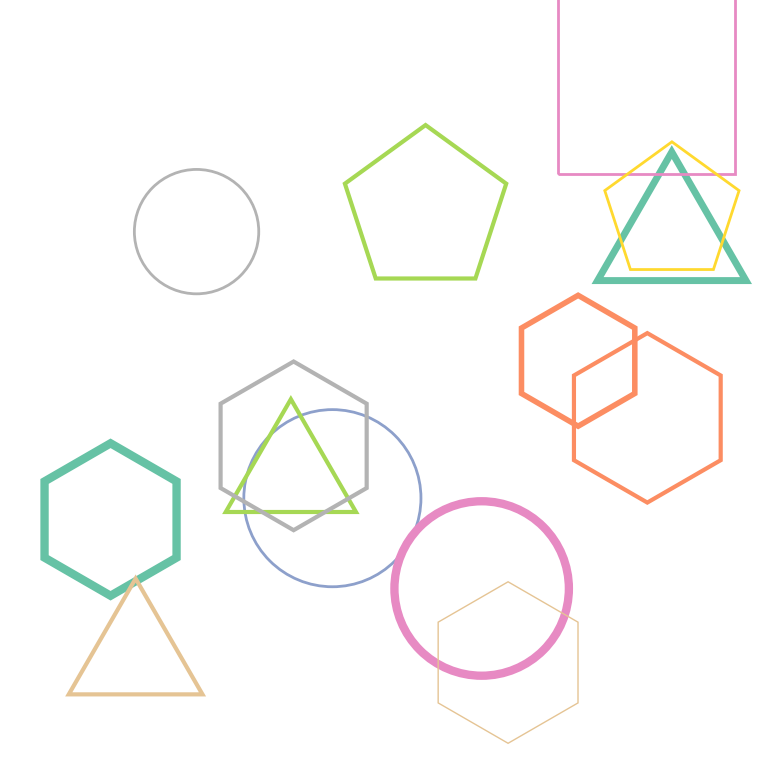[{"shape": "triangle", "thickness": 2.5, "radius": 0.56, "center": [0.872, 0.691]}, {"shape": "hexagon", "thickness": 3, "radius": 0.49, "center": [0.144, 0.325]}, {"shape": "hexagon", "thickness": 2, "radius": 0.42, "center": [0.751, 0.531]}, {"shape": "hexagon", "thickness": 1.5, "radius": 0.55, "center": [0.841, 0.457]}, {"shape": "circle", "thickness": 1, "radius": 0.58, "center": [0.432, 0.353]}, {"shape": "square", "thickness": 1, "radius": 0.57, "center": [0.839, 0.889]}, {"shape": "circle", "thickness": 3, "radius": 0.57, "center": [0.626, 0.236]}, {"shape": "pentagon", "thickness": 1.5, "radius": 0.55, "center": [0.553, 0.727]}, {"shape": "triangle", "thickness": 1.5, "radius": 0.49, "center": [0.378, 0.384]}, {"shape": "pentagon", "thickness": 1, "radius": 0.46, "center": [0.873, 0.724]}, {"shape": "triangle", "thickness": 1.5, "radius": 0.5, "center": [0.176, 0.148]}, {"shape": "hexagon", "thickness": 0.5, "radius": 0.52, "center": [0.66, 0.14]}, {"shape": "hexagon", "thickness": 1.5, "radius": 0.55, "center": [0.381, 0.421]}, {"shape": "circle", "thickness": 1, "radius": 0.4, "center": [0.255, 0.699]}]